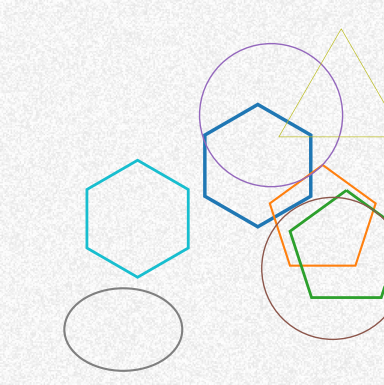[{"shape": "hexagon", "thickness": 2.5, "radius": 0.79, "center": [0.67, 0.57]}, {"shape": "pentagon", "thickness": 1.5, "radius": 0.72, "center": [0.838, 0.427]}, {"shape": "pentagon", "thickness": 2, "radius": 0.77, "center": [0.9, 0.352]}, {"shape": "circle", "thickness": 1, "radius": 0.93, "center": [0.704, 0.701]}, {"shape": "circle", "thickness": 1, "radius": 0.92, "center": [0.864, 0.303]}, {"shape": "oval", "thickness": 1.5, "radius": 0.77, "center": [0.32, 0.144]}, {"shape": "triangle", "thickness": 0.5, "radius": 0.94, "center": [0.886, 0.738]}, {"shape": "hexagon", "thickness": 2, "radius": 0.76, "center": [0.357, 0.432]}]